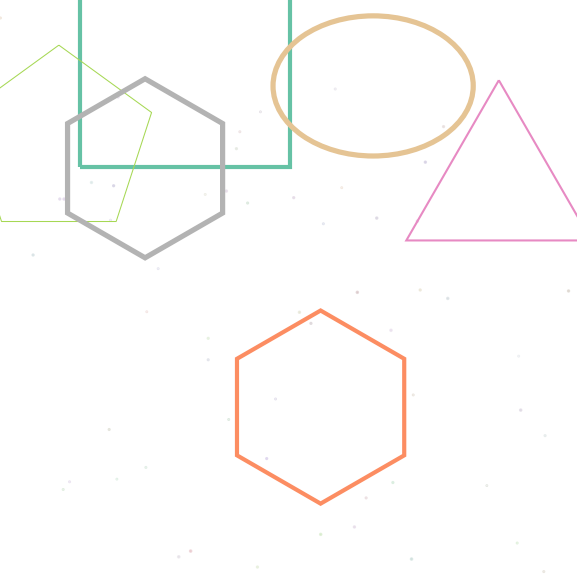[{"shape": "square", "thickness": 2, "radius": 0.91, "center": [0.321, 0.892]}, {"shape": "hexagon", "thickness": 2, "radius": 0.84, "center": [0.555, 0.294]}, {"shape": "triangle", "thickness": 1, "radius": 0.92, "center": [0.864, 0.675]}, {"shape": "pentagon", "thickness": 0.5, "radius": 0.84, "center": [0.102, 0.752]}, {"shape": "oval", "thickness": 2.5, "radius": 0.87, "center": [0.646, 0.85]}, {"shape": "hexagon", "thickness": 2.5, "radius": 0.78, "center": [0.251, 0.708]}]